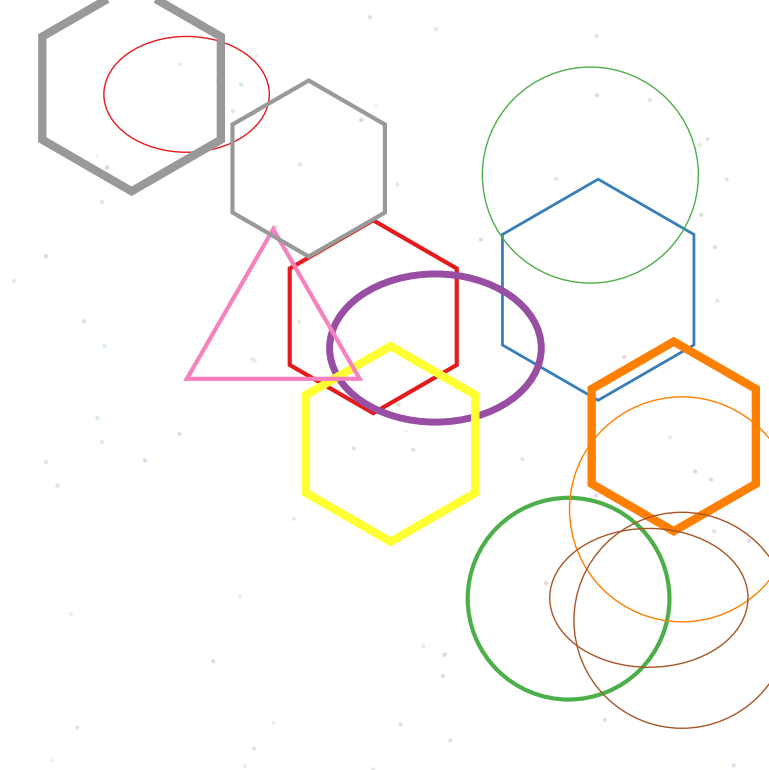[{"shape": "hexagon", "thickness": 1.5, "radius": 0.63, "center": [0.485, 0.589]}, {"shape": "oval", "thickness": 0.5, "radius": 0.54, "center": [0.242, 0.877]}, {"shape": "hexagon", "thickness": 1, "radius": 0.72, "center": [0.777, 0.624]}, {"shape": "circle", "thickness": 0.5, "radius": 0.7, "center": [0.767, 0.773]}, {"shape": "circle", "thickness": 1.5, "radius": 0.65, "center": [0.738, 0.223]}, {"shape": "oval", "thickness": 2.5, "radius": 0.69, "center": [0.566, 0.548]}, {"shape": "hexagon", "thickness": 3, "radius": 0.62, "center": [0.875, 0.433]}, {"shape": "circle", "thickness": 0.5, "radius": 0.73, "center": [0.886, 0.339]}, {"shape": "hexagon", "thickness": 3, "radius": 0.63, "center": [0.507, 0.423]}, {"shape": "oval", "thickness": 0.5, "radius": 0.64, "center": [0.843, 0.224]}, {"shape": "circle", "thickness": 0.5, "radius": 0.7, "center": [0.886, 0.194]}, {"shape": "triangle", "thickness": 1.5, "radius": 0.65, "center": [0.355, 0.573]}, {"shape": "hexagon", "thickness": 3, "radius": 0.67, "center": [0.171, 0.886]}, {"shape": "hexagon", "thickness": 1.5, "radius": 0.57, "center": [0.401, 0.781]}]